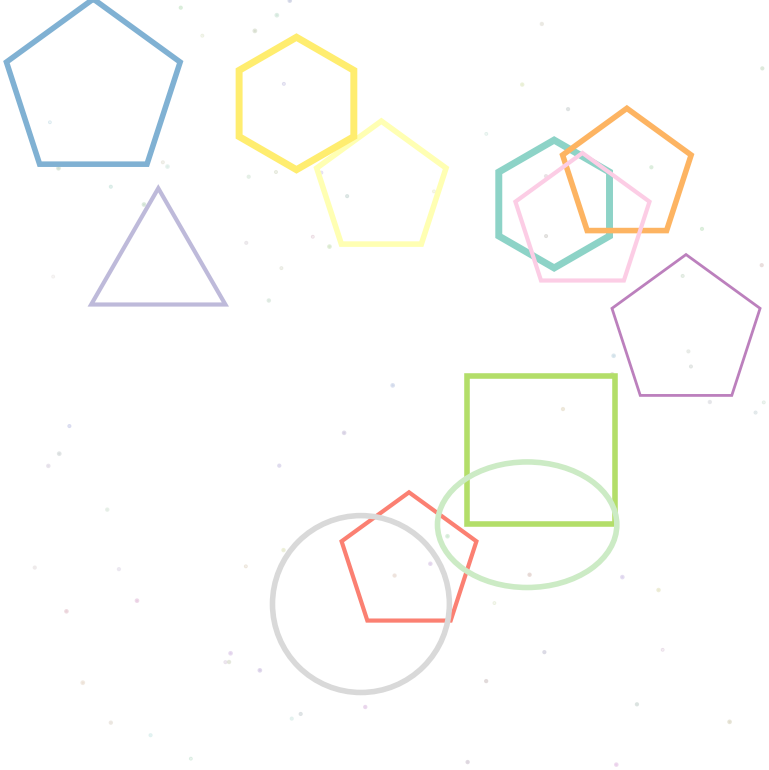[{"shape": "hexagon", "thickness": 2.5, "radius": 0.42, "center": [0.72, 0.735]}, {"shape": "pentagon", "thickness": 2, "radius": 0.44, "center": [0.495, 0.754]}, {"shape": "triangle", "thickness": 1.5, "radius": 0.5, "center": [0.206, 0.655]}, {"shape": "pentagon", "thickness": 1.5, "radius": 0.46, "center": [0.531, 0.269]}, {"shape": "pentagon", "thickness": 2, "radius": 0.59, "center": [0.121, 0.883]}, {"shape": "pentagon", "thickness": 2, "radius": 0.44, "center": [0.814, 0.772]}, {"shape": "square", "thickness": 2, "radius": 0.48, "center": [0.703, 0.416]}, {"shape": "pentagon", "thickness": 1.5, "radius": 0.46, "center": [0.756, 0.71]}, {"shape": "circle", "thickness": 2, "radius": 0.57, "center": [0.469, 0.216]}, {"shape": "pentagon", "thickness": 1, "radius": 0.51, "center": [0.891, 0.568]}, {"shape": "oval", "thickness": 2, "radius": 0.58, "center": [0.685, 0.319]}, {"shape": "hexagon", "thickness": 2.5, "radius": 0.43, "center": [0.385, 0.866]}]